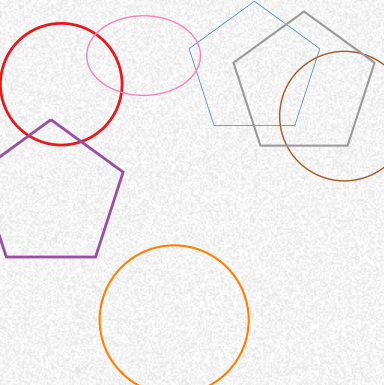[{"shape": "circle", "thickness": 2, "radius": 0.79, "center": [0.159, 0.781]}, {"shape": "pentagon", "thickness": 0.5, "radius": 0.89, "center": [0.661, 0.818]}, {"shape": "pentagon", "thickness": 2, "radius": 0.99, "center": [0.132, 0.492]}, {"shape": "circle", "thickness": 1.5, "radius": 0.97, "center": [0.452, 0.169]}, {"shape": "circle", "thickness": 1, "radius": 0.84, "center": [0.895, 0.698]}, {"shape": "oval", "thickness": 1, "radius": 0.74, "center": [0.373, 0.856]}, {"shape": "pentagon", "thickness": 1.5, "radius": 0.96, "center": [0.79, 0.778]}]